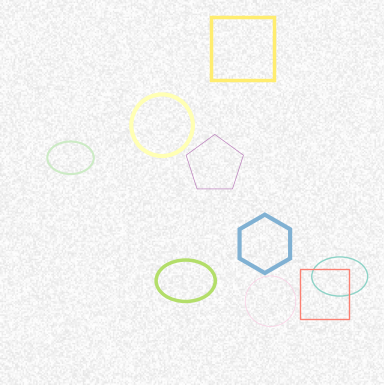[{"shape": "oval", "thickness": 1, "radius": 0.36, "center": [0.882, 0.282]}, {"shape": "circle", "thickness": 3, "radius": 0.4, "center": [0.421, 0.675]}, {"shape": "square", "thickness": 1, "radius": 0.32, "center": [0.843, 0.237]}, {"shape": "hexagon", "thickness": 3, "radius": 0.38, "center": [0.688, 0.367]}, {"shape": "oval", "thickness": 2.5, "radius": 0.38, "center": [0.482, 0.271]}, {"shape": "circle", "thickness": 0.5, "radius": 0.33, "center": [0.703, 0.218]}, {"shape": "pentagon", "thickness": 0.5, "radius": 0.39, "center": [0.558, 0.573]}, {"shape": "oval", "thickness": 1.5, "radius": 0.3, "center": [0.183, 0.59]}, {"shape": "square", "thickness": 2.5, "radius": 0.41, "center": [0.63, 0.874]}]